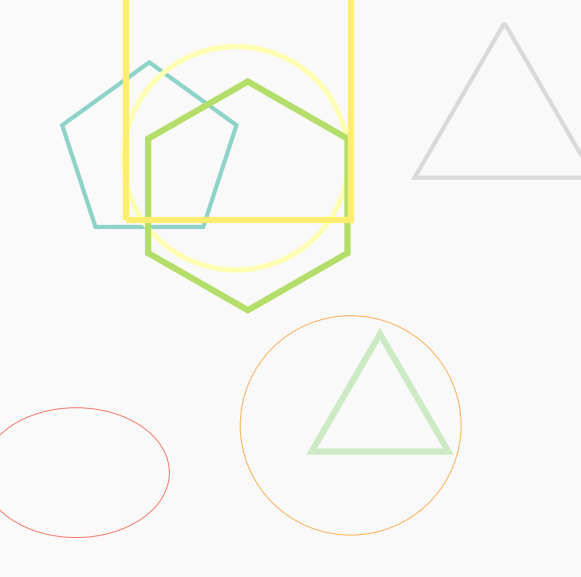[{"shape": "pentagon", "thickness": 2, "radius": 0.79, "center": [0.257, 0.734]}, {"shape": "circle", "thickness": 2.5, "radius": 0.97, "center": [0.406, 0.725]}, {"shape": "oval", "thickness": 0.5, "radius": 0.8, "center": [0.131, 0.181]}, {"shape": "circle", "thickness": 0.5, "radius": 0.95, "center": [0.603, 0.263]}, {"shape": "hexagon", "thickness": 3, "radius": 0.99, "center": [0.426, 0.66]}, {"shape": "triangle", "thickness": 2, "radius": 0.89, "center": [0.868, 0.781]}, {"shape": "triangle", "thickness": 3, "radius": 0.68, "center": [0.654, 0.285]}, {"shape": "square", "thickness": 3, "radius": 0.97, "center": [0.41, 0.812]}]